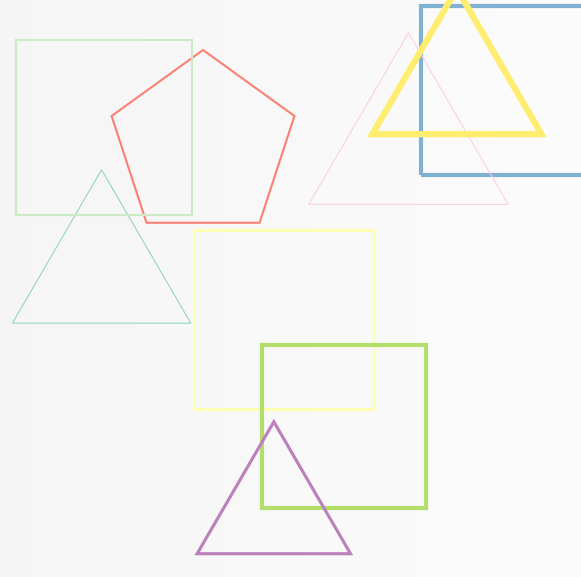[{"shape": "triangle", "thickness": 0.5, "radius": 0.89, "center": [0.175, 0.528]}, {"shape": "square", "thickness": 1.5, "radius": 0.77, "center": [0.489, 0.446]}, {"shape": "pentagon", "thickness": 1, "radius": 0.83, "center": [0.349, 0.747]}, {"shape": "square", "thickness": 2, "radius": 0.73, "center": [0.871, 0.843]}, {"shape": "square", "thickness": 2, "radius": 0.7, "center": [0.592, 0.26]}, {"shape": "triangle", "thickness": 0.5, "radius": 0.99, "center": [0.703, 0.744]}, {"shape": "triangle", "thickness": 1.5, "radius": 0.76, "center": [0.471, 0.117]}, {"shape": "square", "thickness": 1, "radius": 0.76, "center": [0.179, 0.779]}, {"shape": "triangle", "thickness": 3, "radius": 0.84, "center": [0.786, 0.851]}]